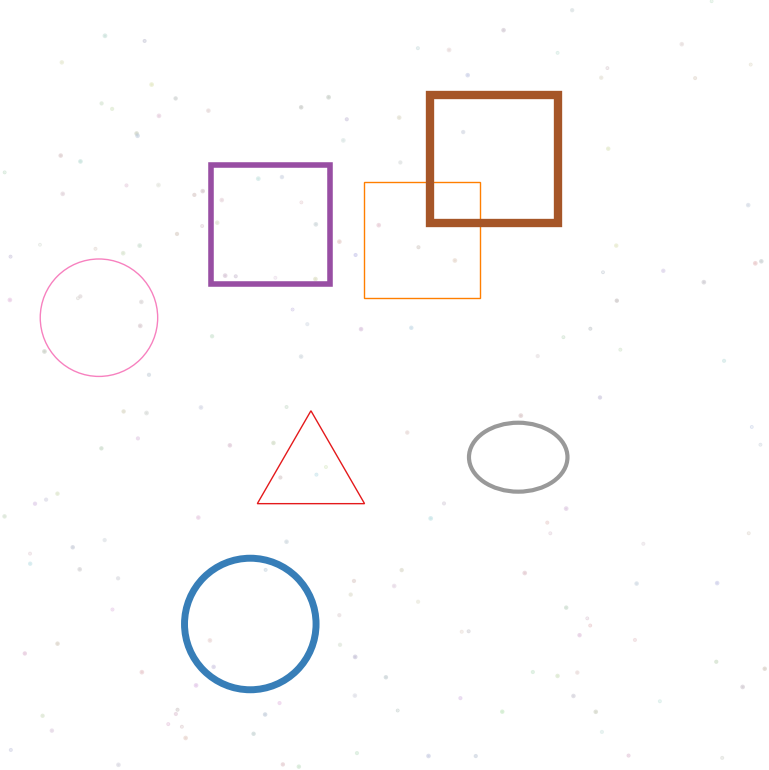[{"shape": "triangle", "thickness": 0.5, "radius": 0.4, "center": [0.404, 0.386]}, {"shape": "circle", "thickness": 2.5, "radius": 0.43, "center": [0.325, 0.19]}, {"shape": "square", "thickness": 2, "radius": 0.39, "center": [0.351, 0.709]}, {"shape": "square", "thickness": 0.5, "radius": 0.38, "center": [0.548, 0.688]}, {"shape": "square", "thickness": 3, "radius": 0.42, "center": [0.642, 0.794]}, {"shape": "circle", "thickness": 0.5, "radius": 0.38, "center": [0.129, 0.587]}, {"shape": "oval", "thickness": 1.5, "radius": 0.32, "center": [0.673, 0.406]}]